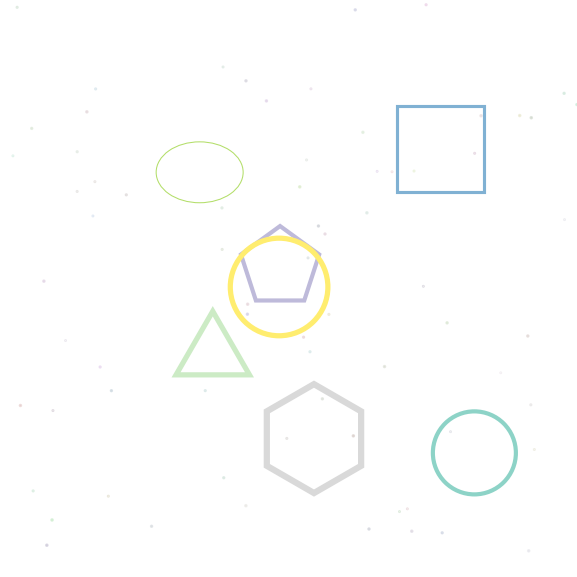[{"shape": "circle", "thickness": 2, "radius": 0.36, "center": [0.821, 0.215]}, {"shape": "pentagon", "thickness": 2, "radius": 0.36, "center": [0.485, 0.536]}, {"shape": "square", "thickness": 1.5, "radius": 0.37, "center": [0.763, 0.741]}, {"shape": "oval", "thickness": 0.5, "radius": 0.38, "center": [0.346, 0.701]}, {"shape": "hexagon", "thickness": 3, "radius": 0.47, "center": [0.544, 0.24]}, {"shape": "triangle", "thickness": 2.5, "radius": 0.37, "center": [0.368, 0.387]}, {"shape": "circle", "thickness": 2.5, "radius": 0.42, "center": [0.483, 0.502]}]